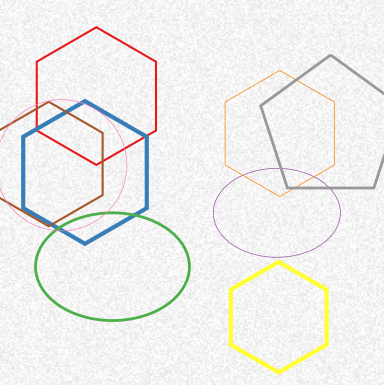[{"shape": "hexagon", "thickness": 1.5, "radius": 0.89, "center": [0.25, 0.75]}, {"shape": "hexagon", "thickness": 3, "radius": 0.93, "center": [0.221, 0.552]}, {"shape": "oval", "thickness": 2, "radius": 1.0, "center": [0.292, 0.307]}, {"shape": "oval", "thickness": 0.5, "radius": 0.83, "center": [0.719, 0.447]}, {"shape": "hexagon", "thickness": 0.5, "radius": 0.82, "center": [0.727, 0.653]}, {"shape": "hexagon", "thickness": 3, "radius": 0.72, "center": [0.724, 0.176]}, {"shape": "hexagon", "thickness": 1.5, "radius": 0.81, "center": [0.127, 0.574]}, {"shape": "circle", "thickness": 0.5, "radius": 0.85, "center": [0.159, 0.571]}, {"shape": "pentagon", "thickness": 2, "radius": 0.96, "center": [0.859, 0.666]}]